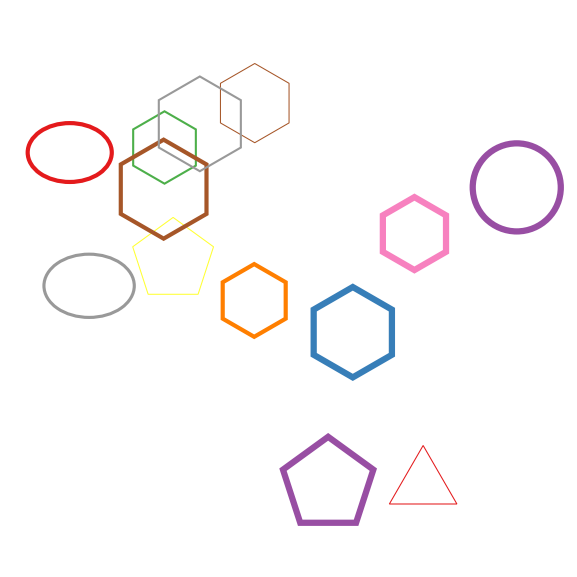[{"shape": "oval", "thickness": 2, "radius": 0.36, "center": [0.121, 0.735]}, {"shape": "triangle", "thickness": 0.5, "radius": 0.34, "center": [0.733, 0.16]}, {"shape": "hexagon", "thickness": 3, "radius": 0.39, "center": [0.611, 0.424]}, {"shape": "hexagon", "thickness": 1, "radius": 0.31, "center": [0.285, 0.744]}, {"shape": "pentagon", "thickness": 3, "radius": 0.41, "center": [0.568, 0.16]}, {"shape": "circle", "thickness": 3, "radius": 0.38, "center": [0.895, 0.675]}, {"shape": "hexagon", "thickness": 2, "radius": 0.31, "center": [0.44, 0.479]}, {"shape": "pentagon", "thickness": 0.5, "radius": 0.37, "center": [0.3, 0.549]}, {"shape": "hexagon", "thickness": 2, "radius": 0.43, "center": [0.283, 0.672]}, {"shape": "hexagon", "thickness": 0.5, "radius": 0.34, "center": [0.441, 0.821]}, {"shape": "hexagon", "thickness": 3, "radius": 0.32, "center": [0.718, 0.595]}, {"shape": "oval", "thickness": 1.5, "radius": 0.39, "center": [0.154, 0.504]}, {"shape": "hexagon", "thickness": 1, "radius": 0.41, "center": [0.346, 0.785]}]